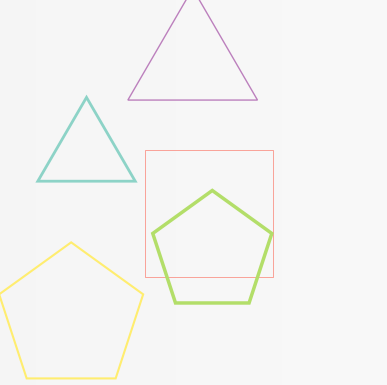[{"shape": "triangle", "thickness": 2, "radius": 0.73, "center": [0.223, 0.602]}, {"shape": "square", "thickness": 0.5, "radius": 0.83, "center": [0.54, 0.445]}, {"shape": "pentagon", "thickness": 2.5, "radius": 0.81, "center": [0.548, 0.344]}, {"shape": "triangle", "thickness": 1, "radius": 0.97, "center": [0.497, 0.837]}, {"shape": "pentagon", "thickness": 1.5, "radius": 0.98, "center": [0.184, 0.175]}]